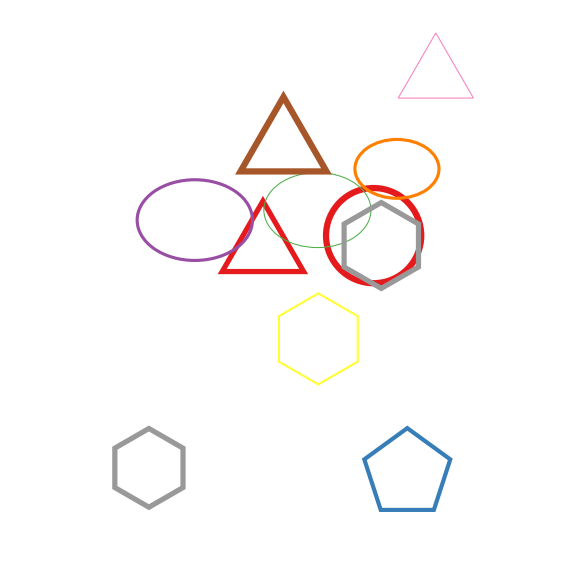[{"shape": "circle", "thickness": 3, "radius": 0.41, "center": [0.647, 0.591]}, {"shape": "triangle", "thickness": 2.5, "radius": 0.41, "center": [0.455, 0.57]}, {"shape": "pentagon", "thickness": 2, "radius": 0.39, "center": [0.705, 0.179]}, {"shape": "oval", "thickness": 0.5, "radius": 0.46, "center": [0.55, 0.635]}, {"shape": "oval", "thickness": 1.5, "radius": 0.5, "center": [0.337, 0.618]}, {"shape": "oval", "thickness": 1.5, "radius": 0.36, "center": [0.687, 0.707]}, {"shape": "hexagon", "thickness": 1, "radius": 0.39, "center": [0.551, 0.412]}, {"shape": "triangle", "thickness": 3, "radius": 0.43, "center": [0.491, 0.745]}, {"shape": "triangle", "thickness": 0.5, "radius": 0.38, "center": [0.755, 0.867]}, {"shape": "hexagon", "thickness": 2.5, "radius": 0.37, "center": [0.66, 0.574]}, {"shape": "hexagon", "thickness": 2.5, "radius": 0.34, "center": [0.258, 0.189]}]